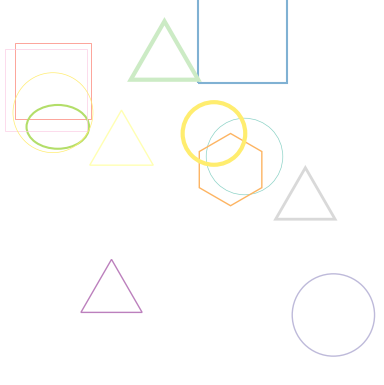[{"shape": "circle", "thickness": 0.5, "radius": 0.5, "center": [0.635, 0.594]}, {"shape": "triangle", "thickness": 1, "radius": 0.48, "center": [0.316, 0.619]}, {"shape": "circle", "thickness": 1, "radius": 0.53, "center": [0.866, 0.182]}, {"shape": "square", "thickness": 0.5, "radius": 0.49, "center": [0.137, 0.789]}, {"shape": "square", "thickness": 1.5, "radius": 0.57, "center": [0.63, 0.9]}, {"shape": "hexagon", "thickness": 1, "radius": 0.47, "center": [0.599, 0.559]}, {"shape": "oval", "thickness": 1.5, "radius": 0.41, "center": [0.15, 0.671]}, {"shape": "square", "thickness": 0.5, "radius": 0.53, "center": [0.119, 0.766]}, {"shape": "triangle", "thickness": 2, "radius": 0.45, "center": [0.793, 0.475]}, {"shape": "triangle", "thickness": 1, "radius": 0.46, "center": [0.29, 0.234]}, {"shape": "triangle", "thickness": 3, "radius": 0.51, "center": [0.427, 0.844]}, {"shape": "circle", "thickness": 3, "radius": 0.41, "center": [0.556, 0.653]}, {"shape": "circle", "thickness": 0.5, "radius": 0.52, "center": [0.138, 0.707]}]